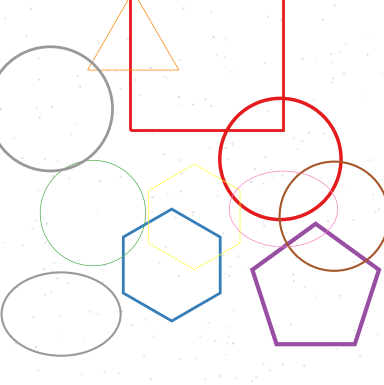[{"shape": "circle", "thickness": 2.5, "radius": 0.79, "center": [0.728, 0.587]}, {"shape": "square", "thickness": 2, "radius": 1.0, "center": [0.537, 0.861]}, {"shape": "hexagon", "thickness": 2, "radius": 0.73, "center": [0.446, 0.312]}, {"shape": "circle", "thickness": 0.5, "radius": 0.68, "center": [0.241, 0.447]}, {"shape": "pentagon", "thickness": 3, "radius": 0.86, "center": [0.82, 0.246]}, {"shape": "triangle", "thickness": 0.5, "radius": 0.68, "center": [0.346, 0.886]}, {"shape": "hexagon", "thickness": 0.5, "radius": 0.68, "center": [0.505, 0.437]}, {"shape": "circle", "thickness": 1.5, "radius": 0.71, "center": [0.868, 0.438]}, {"shape": "oval", "thickness": 0.5, "radius": 0.7, "center": [0.736, 0.457]}, {"shape": "circle", "thickness": 2, "radius": 0.81, "center": [0.131, 0.717]}, {"shape": "oval", "thickness": 1.5, "radius": 0.77, "center": [0.159, 0.184]}]